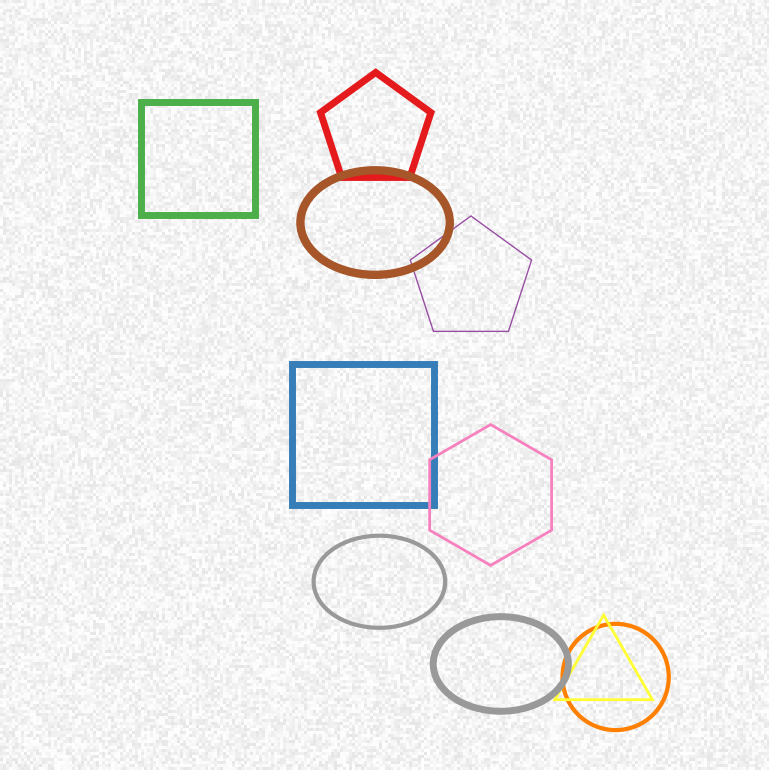[{"shape": "pentagon", "thickness": 2.5, "radius": 0.38, "center": [0.488, 0.831]}, {"shape": "square", "thickness": 2.5, "radius": 0.46, "center": [0.472, 0.436]}, {"shape": "square", "thickness": 2.5, "radius": 0.37, "center": [0.257, 0.794]}, {"shape": "pentagon", "thickness": 0.5, "radius": 0.41, "center": [0.612, 0.637]}, {"shape": "circle", "thickness": 1.5, "radius": 0.35, "center": [0.8, 0.121]}, {"shape": "triangle", "thickness": 1, "radius": 0.37, "center": [0.784, 0.128]}, {"shape": "oval", "thickness": 3, "radius": 0.49, "center": [0.487, 0.711]}, {"shape": "hexagon", "thickness": 1, "radius": 0.46, "center": [0.637, 0.357]}, {"shape": "oval", "thickness": 1.5, "radius": 0.43, "center": [0.493, 0.244]}, {"shape": "oval", "thickness": 2.5, "radius": 0.44, "center": [0.65, 0.138]}]